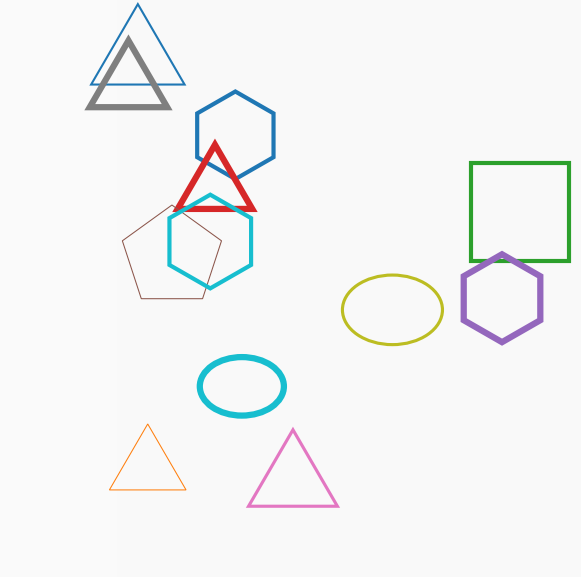[{"shape": "triangle", "thickness": 1, "radius": 0.46, "center": [0.237, 0.899]}, {"shape": "hexagon", "thickness": 2, "radius": 0.38, "center": [0.405, 0.765]}, {"shape": "triangle", "thickness": 0.5, "radius": 0.38, "center": [0.254, 0.189]}, {"shape": "square", "thickness": 2, "radius": 0.42, "center": [0.895, 0.632]}, {"shape": "triangle", "thickness": 3, "radius": 0.37, "center": [0.37, 0.674]}, {"shape": "hexagon", "thickness": 3, "radius": 0.38, "center": [0.864, 0.483]}, {"shape": "pentagon", "thickness": 0.5, "radius": 0.45, "center": [0.296, 0.554]}, {"shape": "triangle", "thickness": 1.5, "radius": 0.44, "center": [0.504, 0.167]}, {"shape": "triangle", "thickness": 3, "radius": 0.38, "center": [0.221, 0.852]}, {"shape": "oval", "thickness": 1.5, "radius": 0.43, "center": [0.675, 0.463]}, {"shape": "hexagon", "thickness": 2, "radius": 0.41, "center": [0.362, 0.581]}, {"shape": "oval", "thickness": 3, "radius": 0.36, "center": [0.416, 0.33]}]